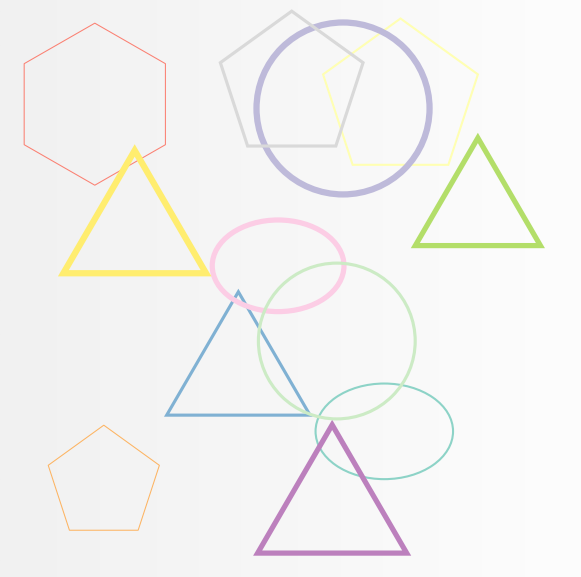[{"shape": "oval", "thickness": 1, "radius": 0.59, "center": [0.661, 0.252]}, {"shape": "pentagon", "thickness": 1, "radius": 0.7, "center": [0.689, 0.827]}, {"shape": "circle", "thickness": 3, "radius": 0.74, "center": [0.59, 0.811]}, {"shape": "hexagon", "thickness": 0.5, "radius": 0.7, "center": [0.163, 0.819]}, {"shape": "triangle", "thickness": 1.5, "radius": 0.71, "center": [0.41, 0.351]}, {"shape": "pentagon", "thickness": 0.5, "radius": 0.5, "center": [0.179, 0.162]}, {"shape": "triangle", "thickness": 2.5, "radius": 0.62, "center": [0.822, 0.636]}, {"shape": "oval", "thickness": 2.5, "radius": 0.57, "center": [0.478, 0.539]}, {"shape": "pentagon", "thickness": 1.5, "radius": 0.65, "center": [0.502, 0.851]}, {"shape": "triangle", "thickness": 2.5, "radius": 0.74, "center": [0.571, 0.115]}, {"shape": "circle", "thickness": 1.5, "radius": 0.67, "center": [0.579, 0.409]}, {"shape": "triangle", "thickness": 3, "radius": 0.71, "center": [0.232, 0.597]}]